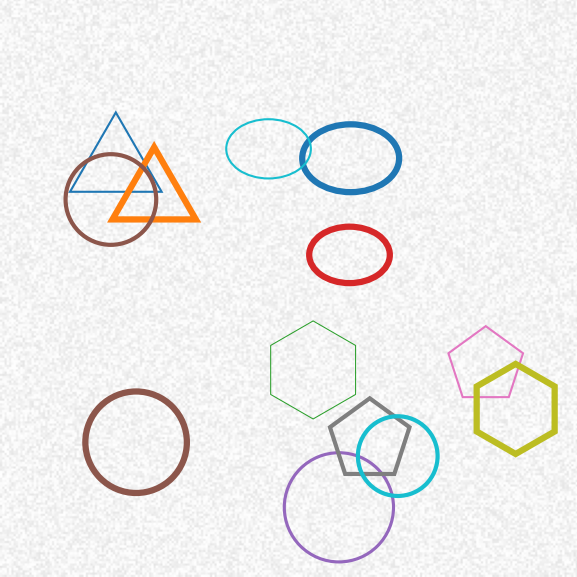[{"shape": "oval", "thickness": 3, "radius": 0.42, "center": [0.607, 0.725]}, {"shape": "triangle", "thickness": 1, "radius": 0.46, "center": [0.201, 0.713]}, {"shape": "triangle", "thickness": 3, "radius": 0.42, "center": [0.267, 0.661]}, {"shape": "hexagon", "thickness": 0.5, "radius": 0.42, "center": [0.542, 0.359]}, {"shape": "oval", "thickness": 3, "radius": 0.35, "center": [0.605, 0.558]}, {"shape": "circle", "thickness": 1.5, "radius": 0.47, "center": [0.587, 0.121]}, {"shape": "circle", "thickness": 2, "radius": 0.39, "center": [0.192, 0.654]}, {"shape": "circle", "thickness": 3, "radius": 0.44, "center": [0.236, 0.233]}, {"shape": "pentagon", "thickness": 1, "radius": 0.34, "center": [0.841, 0.366]}, {"shape": "pentagon", "thickness": 2, "radius": 0.36, "center": [0.64, 0.237]}, {"shape": "hexagon", "thickness": 3, "radius": 0.39, "center": [0.893, 0.291]}, {"shape": "circle", "thickness": 2, "radius": 0.35, "center": [0.689, 0.209]}, {"shape": "oval", "thickness": 1, "radius": 0.37, "center": [0.465, 0.741]}]